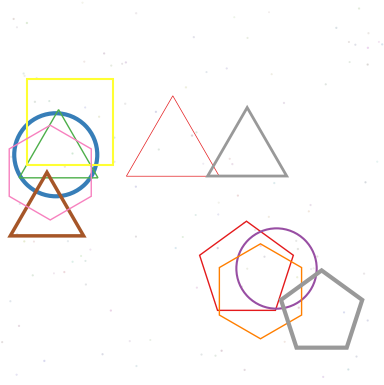[{"shape": "triangle", "thickness": 0.5, "radius": 0.7, "center": [0.449, 0.612]}, {"shape": "pentagon", "thickness": 1, "radius": 0.64, "center": [0.64, 0.297]}, {"shape": "circle", "thickness": 3, "radius": 0.54, "center": [0.145, 0.598]}, {"shape": "triangle", "thickness": 1, "radius": 0.59, "center": [0.152, 0.597]}, {"shape": "circle", "thickness": 1.5, "radius": 0.52, "center": [0.718, 0.303]}, {"shape": "hexagon", "thickness": 1, "radius": 0.62, "center": [0.677, 0.243]}, {"shape": "square", "thickness": 1.5, "radius": 0.56, "center": [0.181, 0.683]}, {"shape": "triangle", "thickness": 2.5, "radius": 0.55, "center": [0.122, 0.442]}, {"shape": "hexagon", "thickness": 1, "radius": 0.62, "center": [0.13, 0.552]}, {"shape": "triangle", "thickness": 2, "radius": 0.59, "center": [0.642, 0.602]}, {"shape": "pentagon", "thickness": 3, "radius": 0.55, "center": [0.835, 0.187]}]